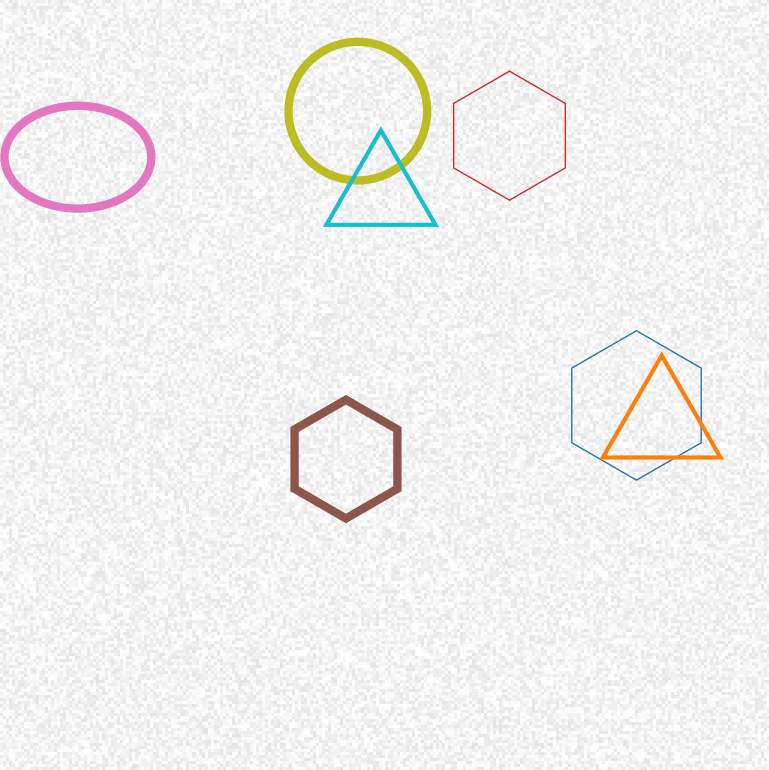[{"shape": "hexagon", "thickness": 0.5, "radius": 0.49, "center": [0.827, 0.473]}, {"shape": "triangle", "thickness": 1.5, "radius": 0.44, "center": [0.859, 0.45]}, {"shape": "hexagon", "thickness": 0.5, "radius": 0.42, "center": [0.662, 0.824]}, {"shape": "hexagon", "thickness": 3, "radius": 0.39, "center": [0.449, 0.404]}, {"shape": "oval", "thickness": 3, "radius": 0.48, "center": [0.101, 0.796]}, {"shape": "circle", "thickness": 3, "radius": 0.45, "center": [0.465, 0.856]}, {"shape": "triangle", "thickness": 1.5, "radius": 0.41, "center": [0.495, 0.749]}]